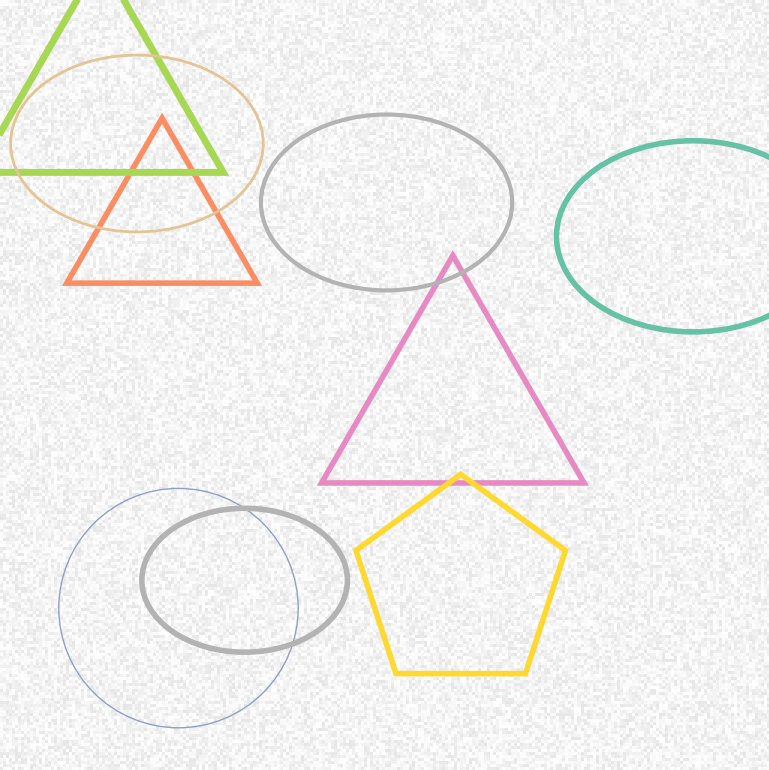[{"shape": "oval", "thickness": 2, "radius": 0.89, "center": [0.9, 0.693]}, {"shape": "triangle", "thickness": 2, "radius": 0.71, "center": [0.21, 0.704]}, {"shape": "circle", "thickness": 0.5, "radius": 0.78, "center": [0.232, 0.21]}, {"shape": "triangle", "thickness": 2, "radius": 0.98, "center": [0.588, 0.471]}, {"shape": "triangle", "thickness": 2.5, "radius": 0.92, "center": [0.13, 0.868]}, {"shape": "pentagon", "thickness": 2, "radius": 0.72, "center": [0.598, 0.241]}, {"shape": "oval", "thickness": 1, "radius": 0.82, "center": [0.178, 0.814]}, {"shape": "oval", "thickness": 1.5, "radius": 0.82, "center": [0.502, 0.737]}, {"shape": "oval", "thickness": 2, "radius": 0.67, "center": [0.318, 0.246]}]